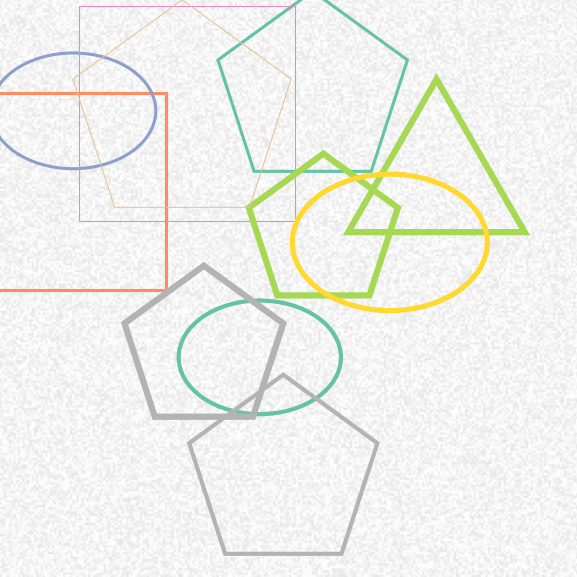[{"shape": "pentagon", "thickness": 1.5, "radius": 0.86, "center": [0.541, 0.842]}, {"shape": "oval", "thickness": 2, "radius": 0.7, "center": [0.45, 0.38]}, {"shape": "square", "thickness": 1.5, "radius": 0.85, "center": [0.118, 0.668]}, {"shape": "oval", "thickness": 1.5, "radius": 0.72, "center": [0.127, 0.807]}, {"shape": "square", "thickness": 0.5, "radius": 0.93, "center": [0.324, 0.802]}, {"shape": "triangle", "thickness": 3, "radius": 0.88, "center": [0.756, 0.685]}, {"shape": "pentagon", "thickness": 3, "radius": 0.68, "center": [0.56, 0.597]}, {"shape": "oval", "thickness": 2.5, "radius": 0.84, "center": [0.675, 0.579]}, {"shape": "pentagon", "thickness": 0.5, "radius": 0.99, "center": [0.315, 0.801]}, {"shape": "pentagon", "thickness": 2, "radius": 0.86, "center": [0.491, 0.179]}, {"shape": "pentagon", "thickness": 3, "radius": 0.72, "center": [0.353, 0.394]}]